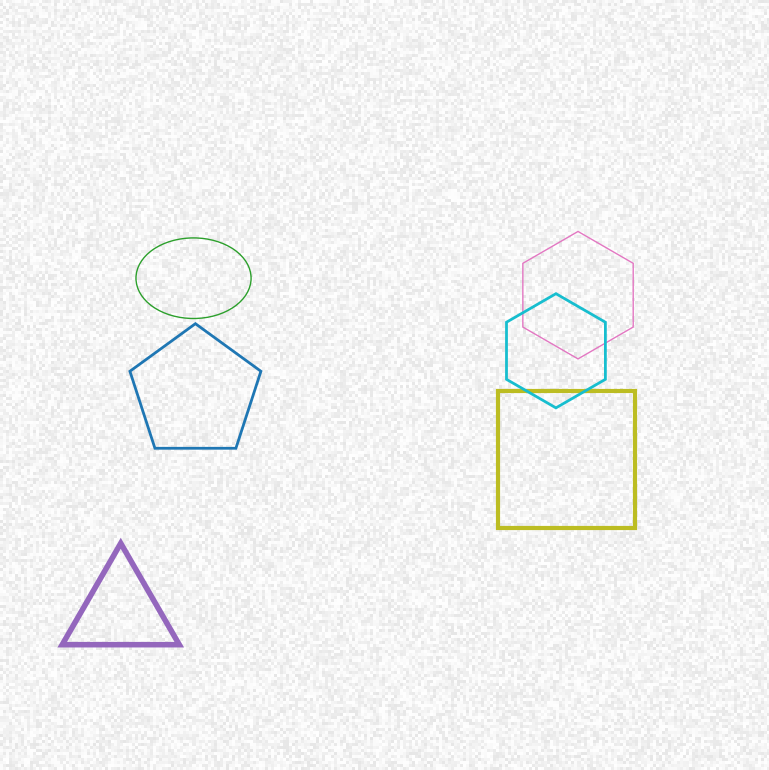[{"shape": "pentagon", "thickness": 1, "radius": 0.45, "center": [0.254, 0.49]}, {"shape": "oval", "thickness": 0.5, "radius": 0.37, "center": [0.251, 0.639]}, {"shape": "triangle", "thickness": 2, "radius": 0.44, "center": [0.157, 0.207]}, {"shape": "hexagon", "thickness": 0.5, "radius": 0.41, "center": [0.751, 0.617]}, {"shape": "square", "thickness": 1.5, "radius": 0.44, "center": [0.736, 0.403]}, {"shape": "hexagon", "thickness": 1, "radius": 0.37, "center": [0.722, 0.544]}]